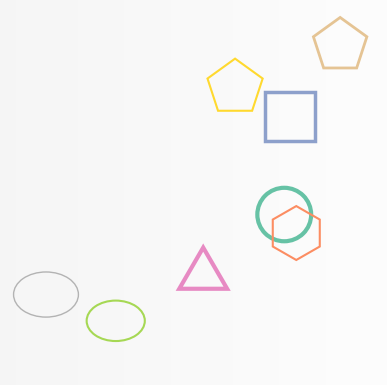[{"shape": "circle", "thickness": 3, "radius": 0.35, "center": [0.734, 0.443]}, {"shape": "hexagon", "thickness": 1.5, "radius": 0.35, "center": [0.765, 0.395]}, {"shape": "square", "thickness": 2.5, "radius": 0.32, "center": [0.748, 0.698]}, {"shape": "triangle", "thickness": 3, "radius": 0.36, "center": [0.524, 0.286]}, {"shape": "oval", "thickness": 1.5, "radius": 0.38, "center": [0.299, 0.167]}, {"shape": "pentagon", "thickness": 1.5, "radius": 0.37, "center": [0.607, 0.773]}, {"shape": "pentagon", "thickness": 2, "radius": 0.36, "center": [0.878, 0.882]}, {"shape": "oval", "thickness": 1, "radius": 0.42, "center": [0.119, 0.235]}]